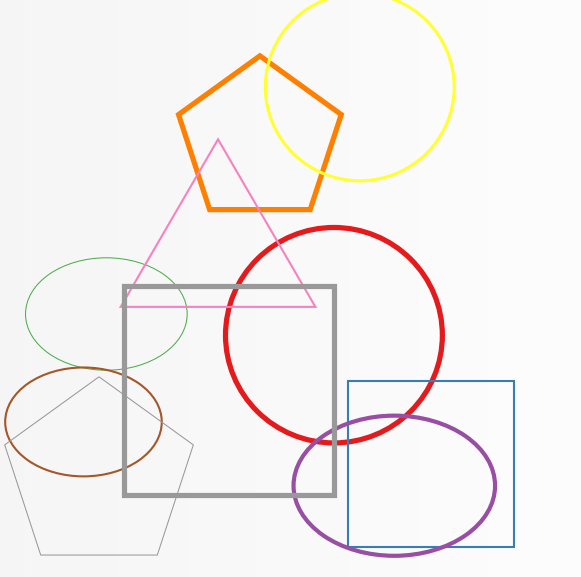[{"shape": "circle", "thickness": 2.5, "radius": 0.93, "center": [0.575, 0.419]}, {"shape": "square", "thickness": 1, "radius": 0.71, "center": [0.742, 0.196]}, {"shape": "oval", "thickness": 0.5, "radius": 0.7, "center": [0.183, 0.455]}, {"shape": "oval", "thickness": 2, "radius": 0.87, "center": [0.678, 0.158]}, {"shape": "pentagon", "thickness": 2.5, "radius": 0.74, "center": [0.447, 0.755]}, {"shape": "circle", "thickness": 1.5, "radius": 0.81, "center": [0.619, 0.848]}, {"shape": "oval", "thickness": 1, "radius": 0.67, "center": [0.144, 0.269]}, {"shape": "triangle", "thickness": 1, "radius": 0.97, "center": [0.375, 0.564]}, {"shape": "square", "thickness": 2.5, "radius": 0.91, "center": [0.394, 0.323]}, {"shape": "pentagon", "thickness": 0.5, "radius": 0.85, "center": [0.17, 0.176]}]